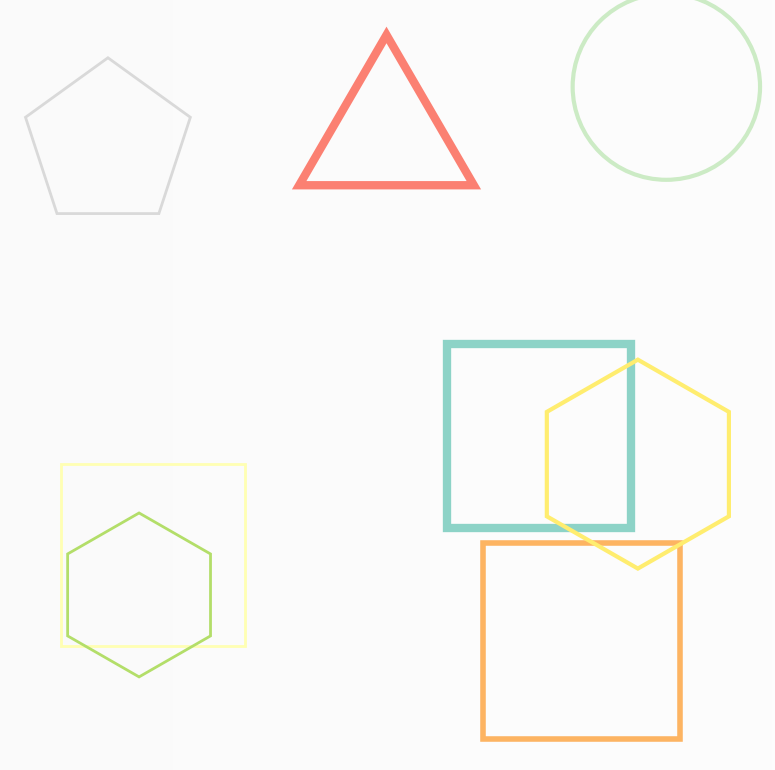[{"shape": "square", "thickness": 3, "radius": 0.6, "center": [0.695, 0.434]}, {"shape": "square", "thickness": 1, "radius": 0.59, "center": [0.198, 0.279]}, {"shape": "triangle", "thickness": 3, "radius": 0.65, "center": [0.499, 0.824]}, {"shape": "square", "thickness": 2, "radius": 0.64, "center": [0.75, 0.167]}, {"shape": "hexagon", "thickness": 1, "radius": 0.53, "center": [0.179, 0.227]}, {"shape": "pentagon", "thickness": 1, "radius": 0.56, "center": [0.139, 0.813]}, {"shape": "circle", "thickness": 1.5, "radius": 0.6, "center": [0.86, 0.887]}, {"shape": "hexagon", "thickness": 1.5, "radius": 0.68, "center": [0.823, 0.397]}]